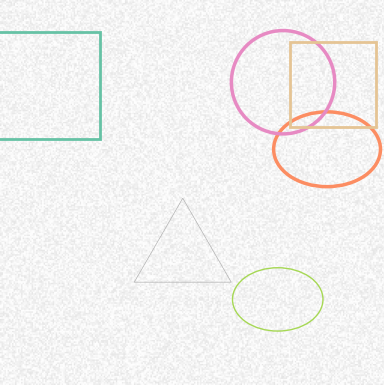[{"shape": "square", "thickness": 2, "radius": 0.69, "center": [0.122, 0.778]}, {"shape": "oval", "thickness": 2.5, "radius": 0.69, "center": [0.85, 0.612]}, {"shape": "circle", "thickness": 2.5, "radius": 0.67, "center": [0.735, 0.786]}, {"shape": "oval", "thickness": 1, "radius": 0.59, "center": [0.721, 0.222]}, {"shape": "square", "thickness": 2, "radius": 0.55, "center": [0.865, 0.78]}, {"shape": "triangle", "thickness": 0.5, "radius": 0.73, "center": [0.475, 0.34]}]